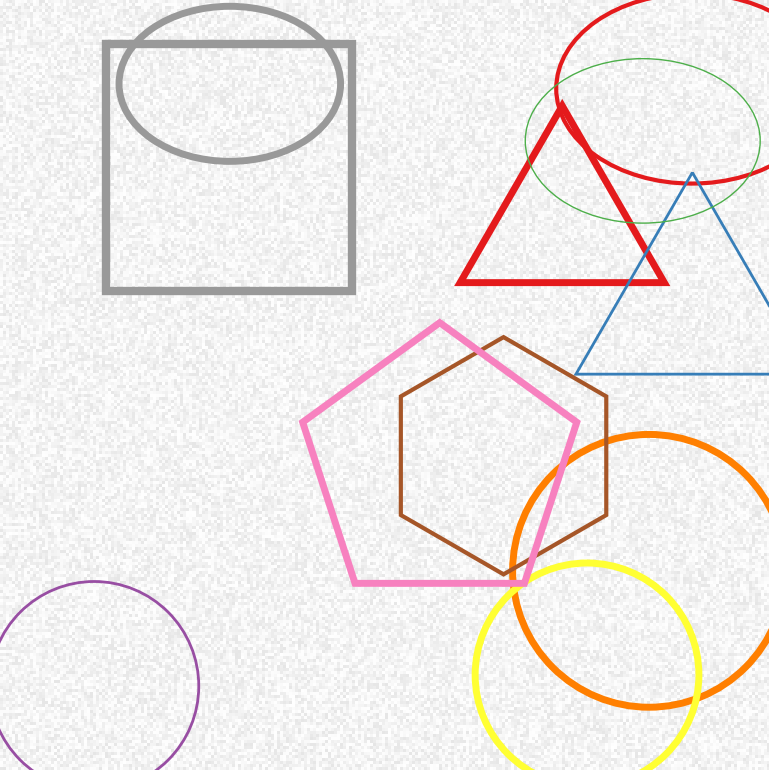[{"shape": "oval", "thickness": 1.5, "radius": 0.88, "center": [0.899, 0.885]}, {"shape": "triangle", "thickness": 2.5, "radius": 0.77, "center": [0.73, 0.709]}, {"shape": "triangle", "thickness": 1, "radius": 0.87, "center": [0.899, 0.601]}, {"shape": "oval", "thickness": 0.5, "radius": 0.76, "center": [0.835, 0.817]}, {"shape": "circle", "thickness": 1, "radius": 0.68, "center": [0.122, 0.109]}, {"shape": "circle", "thickness": 2.5, "radius": 0.89, "center": [0.843, 0.259]}, {"shape": "circle", "thickness": 2.5, "radius": 0.73, "center": [0.762, 0.124]}, {"shape": "hexagon", "thickness": 1.5, "radius": 0.77, "center": [0.654, 0.408]}, {"shape": "pentagon", "thickness": 2.5, "radius": 0.94, "center": [0.571, 0.394]}, {"shape": "square", "thickness": 3, "radius": 0.8, "center": [0.298, 0.783]}, {"shape": "oval", "thickness": 2.5, "radius": 0.72, "center": [0.298, 0.891]}]